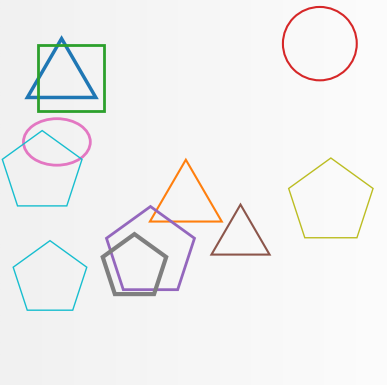[{"shape": "triangle", "thickness": 2.5, "radius": 0.51, "center": [0.159, 0.798]}, {"shape": "triangle", "thickness": 1.5, "radius": 0.54, "center": [0.48, 0.478]}, {"shape": "square", "thickness": 2, "radius": 0.43, "center": [0.184, 0.798]}, {"shape": "circle", "thickness": 1.5, "radius": 0.48, "center": [0.825, 0.887]}, {"shape": "pentagon", "thickness": 2, "radius": 0.6, "center": [0.388, 0.344]}, {"shape": "triangle", "thickness": 1.5, "radius": 0.43, "center": [0.621, 0.382]}, {"shape": "oval", "thickness": 2, "radius": 0.43, "center": [0.147, 0.631]}, {"shape": "pentagon", "thickness": 3, "radius": 0.43, "center": [0.347, 0.306]}, {"shape": "pentagon", "thickness": 1, "radius": 0.57, "center": [0.854, 0.475]}, {"shape": "pentagon", "thickness": 1, "radius": 0.54, "center": [0.109, 0.553]}, {"shape": "pentagon", "thickness": 1, "radius": 0.5, "center": [0.129, 0.275]}]